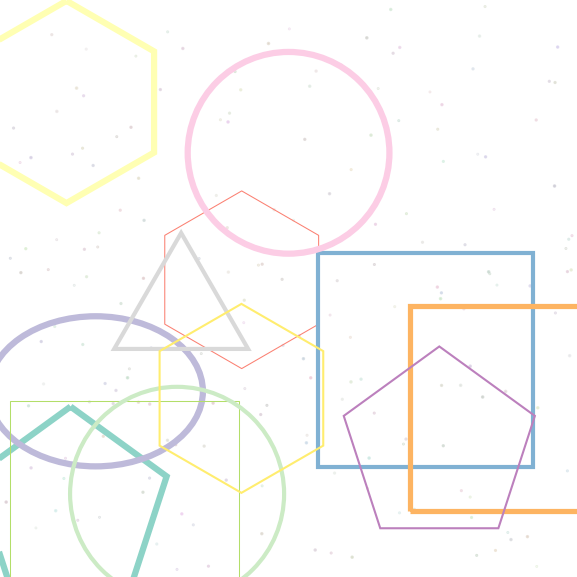[{"shape": "pentagon", "thickness": 3, "radius": 0.87, "center": [0.122, 0.12]}, {"shape": "hexagon", "thickness": 3, "radius": 0.88, "center": [0.115, 0.823]}, {"shape": "oval", "thickness": 3, "radius": 0.93, "center": [0.166, 0.322]}, {"shape": "hexagon", "thickness": 0.5, "radius": 0.77, "center": [0.419, 0.515]}, {"shape": "square", "thickness": 2, "radius": 0.93, "center": [0.736, 0.376]}, {"shape": "square", "thickness": 2.5, "radius": 0.89, "center": [0.888, 0.292]}, {"shape": "square", "thickness": 0.5, "radius": 0.99, "center": [0.215, 0.106]}, {"shape": "circle", "thickness": 3, "radius": 0.87, "center": [0.5, 0.735]}, {"shape": "triangle", "thickness": 2, "radius": 0.67, "center": [0.314, 0.462]}, {"shape": "pentagon", "thickness": 1, "radius": 0.87, "center": [0.761, 0.225]}, {"shape": "circle", "thickness": 2, "radius": 0.93, "center": [0.307, 0.144]}, {"shape": "hexagon", "thickness": 1, "radius": 0.82, "center": [0.418, 0.309]}]